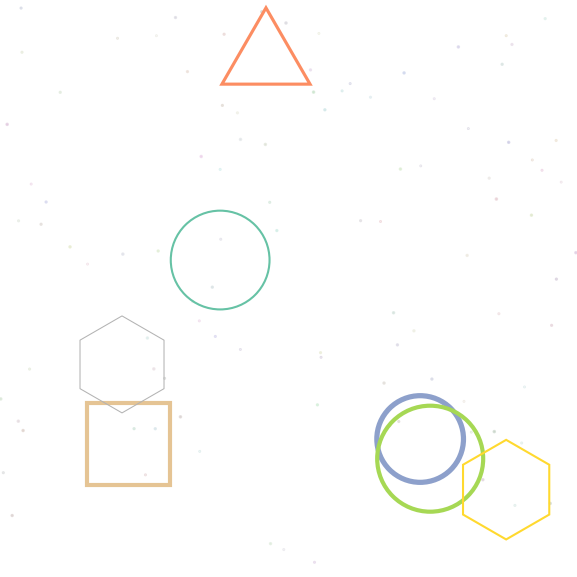[{"shape": "circle", "thickness": 1, "radius": 0.43, "center": [0.381, 0.549]}, {"shape": "triangle", "thickness": 1.5, "radius": 0.44, "center": [0.461, 0.897]}, {"shape": "circle", "thickness": 2.5, "radius": 0.38, "center": [0.728, 0.239]}, {"shape": "circle", "thickness": 2, "radius": 0.46, "center": [0.745, 0.205]}, {"shape": "hexagon", "thickness": 1, "radius": 0.43, "center": [0.876, 0.151]}, {"shape": "square", "thickness": 2, "radius": 0.36, "center": [0.222, 0.231]}, {"shape": "hexagon", "thickness": 0.5, "radius": 0.42, "center": [0.211, 0.368]}]